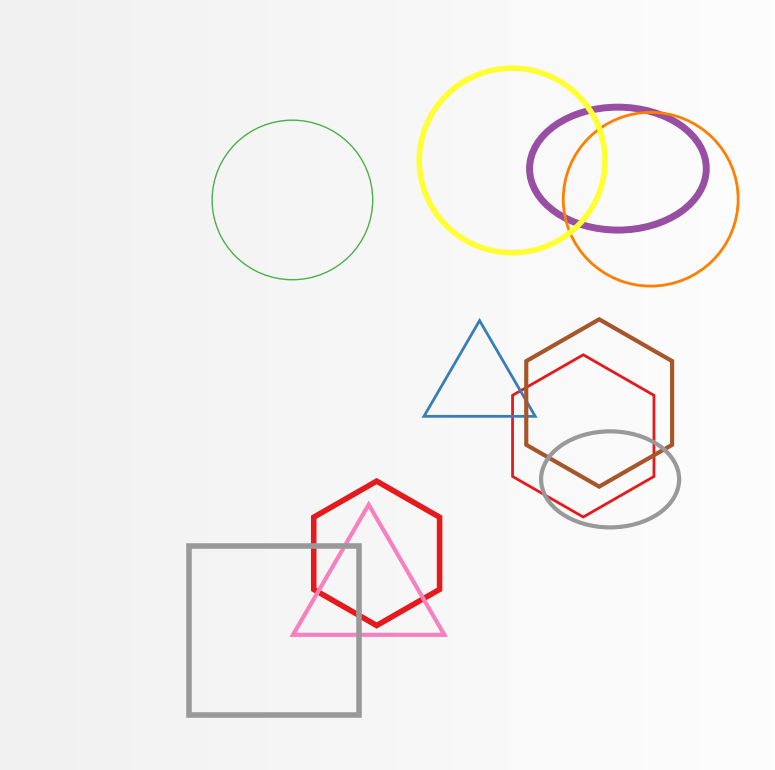[{"shape": "hexagon", "thickness": 1, "radius": 0.53, "center": [0.753, 0.434]}, {"shape": "hexagon", "thickness": 2, "radius": 0.47, "center": [0.486, 0.281]}, {"shape": "triangle", "thickness": 1, "radius": 0.41, "center": [0.619, 0.501]}, {"shape": "circle", "thickness": 0.5, "radius": 0.52, "center": [0.377, 0.74]}, {"shape": "oval", "thickness": 2.5, "radius": 0.57, "center": [0.797, 0.781]}, {"shape": "circle", "thickness": 1, "radius": 0.56, "center": [0.84, 0.741]}, {"shape": "circle", "thickness": 2, "radius": 0.6, "center": [0.661, 0.792]}, {"shape": "hexagon", "thickness": 1.5, "radius": 0.54, "center": [0.773, 0.477]}, {"shape": "triangle", "thickness": 1.5, "radius": 0.56, "center": [0.476, 0.232]}, {"shape": "oval", "thickness": 1.5, "radius": 0.45, "center": [0.787, 0.377]}, {"shape": "square", "thickness": 2, "radius": 0.55, "center": [0.354, 0.181]}]